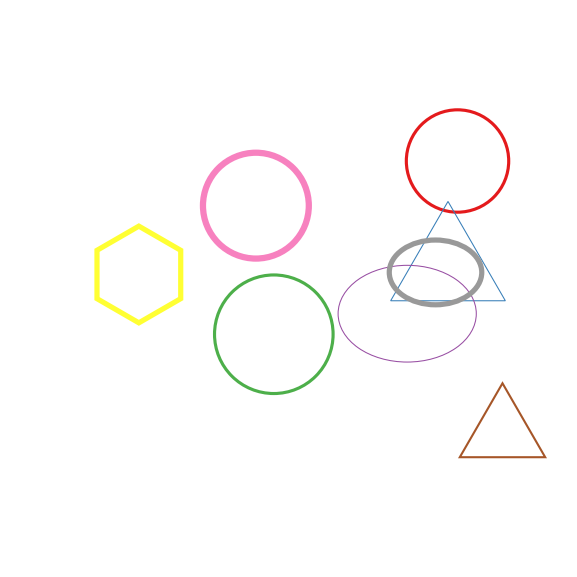[{"shape": "circle", "thickness": 1.5, "radius": 0.44, "center": [0.792, 0.72]}, {"shape": "triangle", "thickness": 0.5, "radius": 0.57, "center": [0.776, 0.536]}, {"shape": "circle", "thickness": 1.5, "radius": 0.51, "center": [0.474, 0.42]}, {"shape": "oval", "thickness": 0.5, "radius": 0.6, "center": [0.705, 0.456]}, {"shape": "hexagon", "thickness": 2.5, "radius": 0.42, "center": [0.24, 0.524]}, {"shape": "triangle", "thickness": 1, "radius": 0.43, "center": [0.87, 0.25]}, {"shape": "circle", "thickness": 3, "radius": 0.46, "center": [0.443, 0.643]}, {"shape": "oval", "thickness": 2.5, "radius": 0.4, "center": [0.754, 0.527]}]